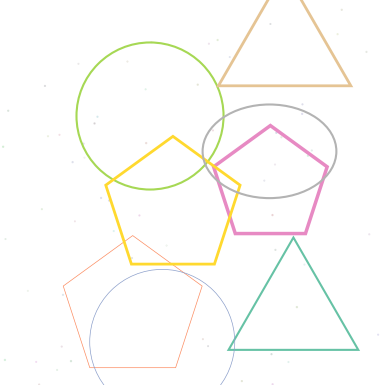[{"shape": "triangle", "thickness": 1.5, "radius": 0.97, "center": [0.762, 0.189]}, {"shape": "pentagon", "thickness": 0.5, "radius": 0.95, "center": [0.345, 0.198]}, {"shape": "circle", "thickness": 0.5, "radius": 0.94, "center": [0.421, 0.112]}, {"shape": "pentagon", "thickness": 2.5, "radius": 0.78, "center": [0.702, 0.519]}, {"shape": "circle", "thickness": 1.5, "radius": 0.95, "center": [0.39, 0.699]}, {"shape": "pentagon", "thickness": 2, "radius": 0.92, "center": [0.449, 0.462]}, {"shape": "triangle", "thickness": 2, "radius": 0.99, "center": [0.739, 0.876]}, {"shape": "oval", "thickness": 1.5, "radius": 0.87, "center": [0.7, 0.607]}]